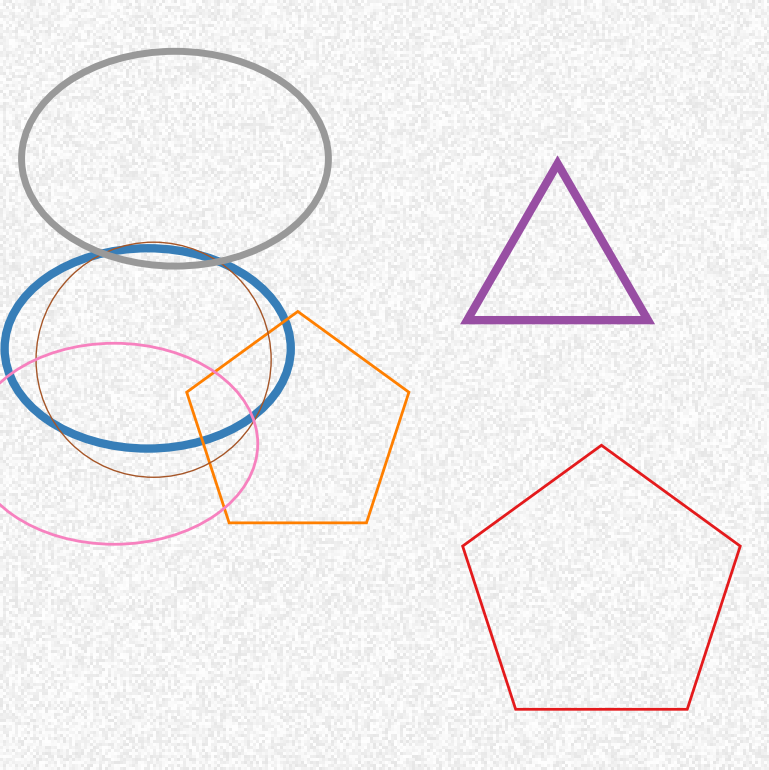[{"shape": "pentagon", "thickness": 1, "radius": 0.95, "center": [0.781, 0.232]}, {"shape": "oval", "thickness": 3, "radius": 0.93, "center": [0.192, 0.548]}, {"shape": "triangle", "thickness": 3, "radius": 0.68, "center": [0.724, 0.652]}, {"shape": "pentagon", "thickness": 1, "radius": 0.76, "center": [0.387, 0.444]}, {"shape": "circle", "thickness": 0.5, "radius": 0.76, "center": [0.199, 0.533]}, {"shape": "oval", "thickness": 1, "radius": 0.93, "center": [0.148, 0.424]}, {"shape": "oval", "thickness": 2.5, "radius": 1.0, "center": [0.227, 0.794]}]